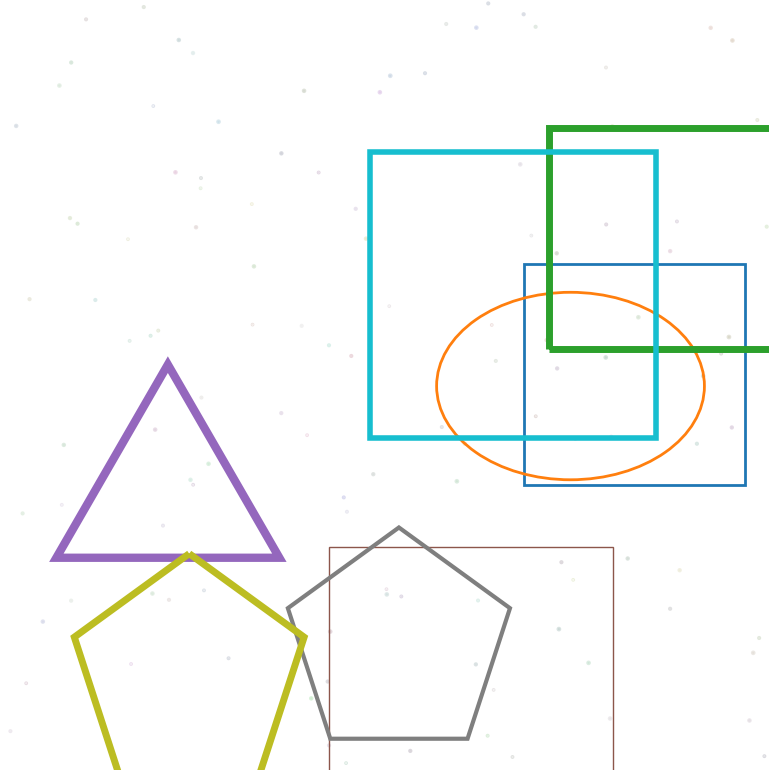[{"shape": "square", "thickness": 1, "radius": 0.72, "center": [0.824, 0.514]}, {"shape": "oval", "thickness": 1, "radius": 0.87, "center": [0.741, 0.499]}, {"shape": "square", "thickness": 2.5, "radius": 0.72, "center": [0.857, 0.69]}, {"shape": "triangle", "thickness": 3, "radius": 0.84, "center": [0.218, 0.359]}, {"shape": "square", "thickness": 0.5, "radius": 0.92, "center": [0.612, 0.105]}, {"shape": "pentagon", "thickness": 1.5, "radius": 0.76, "center": [0.518, 0.163]}, {"shape": "pentagon", "thickness": 2.5, "radius": 0.78, "center": [0.246, 0.124]}, {"shape": "square", "thickness": 2, "radius": 0.93, "center": [0.666, 0.617]}]